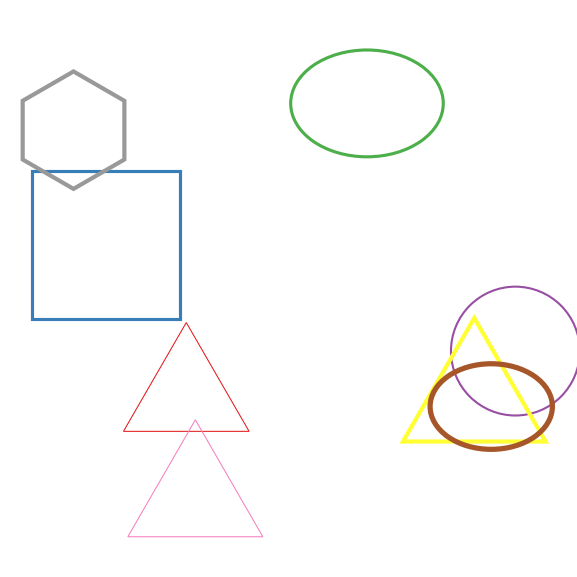[{"shape": "triangle", "thickness": 0.5, "radius": 0.63, "center": [0.323, 0.315]}, {"shape": "square", "thickness": 1.5, "radius": 0.64, "center": [0.184, 0.575]}, {"shape": "oval", "thickness": 1.5, "radius": 0.66, "center": [0.635, 0.82]}, {"shape": "circle", "thickness": 1, "radius": 0.56, "center": [0.892, 0.391]}, {"shape": "triangle", "thickness": 2, "radius": 0.71, "center": [0.821, 0.306]}, {"shape": "oval", "thickness": 2.5, "radius": 0.53, "center": [0.851, 0.295]}, {"shape": "triangle", "thickness": 0.5, "radius": 0.67, "center": [0.338, 0.137]}, {"shape": "hexagon", "thickness": 2, "radius": 0.51, "center": [0.127, 0.774]}]